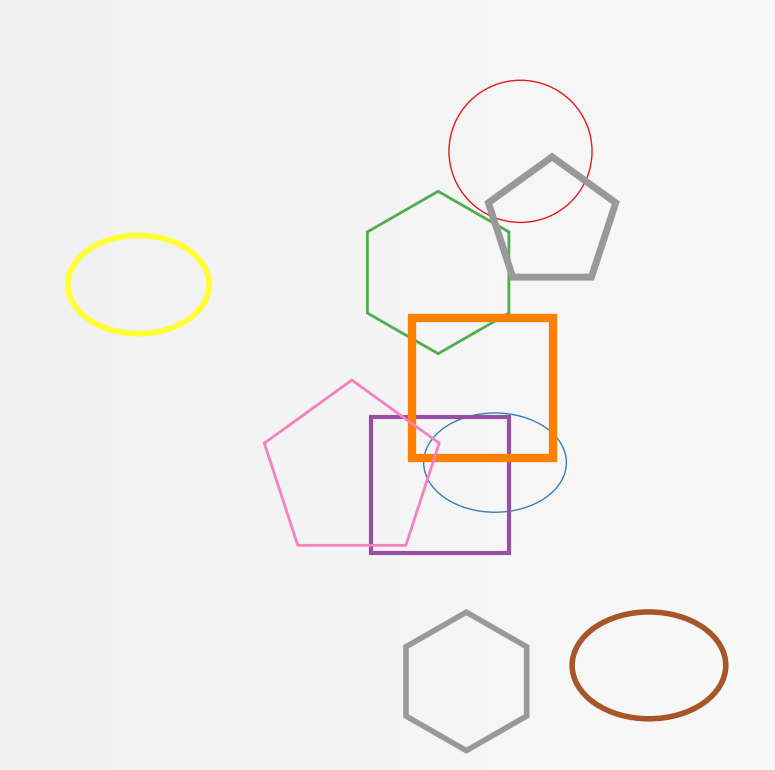[{"shape": "circle", "thickness": 0.5, "radius": 0.46, "center": [0.672, 0.803]}, {"shape": "oval", "thickness": 0.5, "radius": 0.46, "center": [0.639, 0.399]}, {"shape": "hexagon", "thickness": 1, "radius": 0.53, "center": [0.565, 0.646]}, {"shape": "square", "thickness": 1.5, "radius": 0.44, "center": [0.568, 0.37]}, {"shape": "square", "thickness": 3, "radius": 0.45, "center": [0.623, 0.497]}, {"shape": "oval", "thickness": 2, "radius": 0.46, "center": [0.179, 0.63]}, {"shape": "oval", "thickness": 2, "radius": 0.5, "center": [0.837, 0.136]}, {"shape": "pentagon", "thickness": 1, "radius": 0.59, "center": [0.454, 0.388]}, {"shape": "hexagon", "thickness": 2, "radius": 0.45, "center": [0.602, 0.115]}, {"shape": "pentagon", "thickness": 2.5, "radius": 0.43, "center": [0.712, 0.71]}]